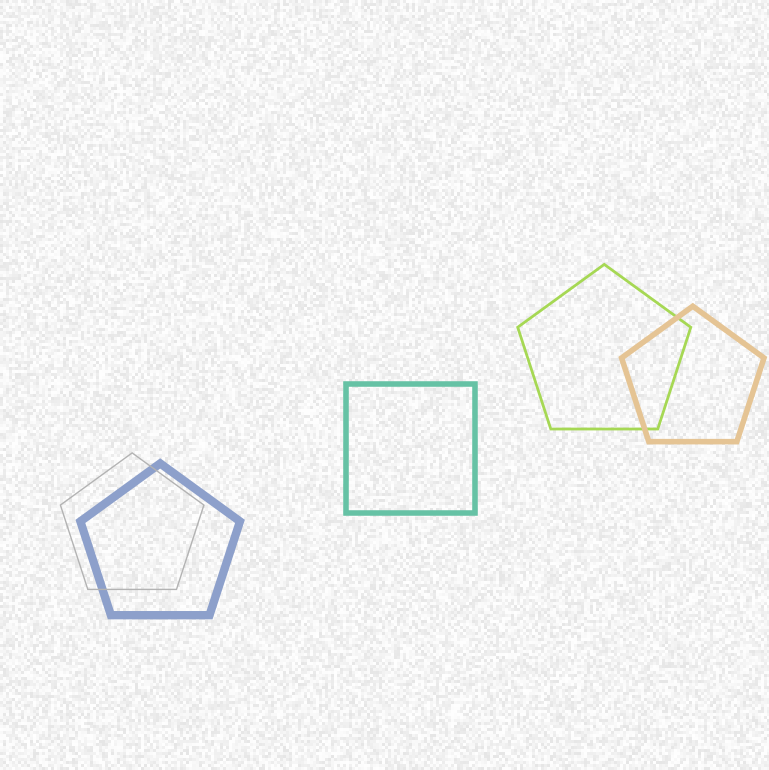[{"shape": "square", "thickness": 2, "radius": 0.42, "center": [0.533, 0.418]}, {"shape": "pentagon", "thickness": 3, "radius": 0.54, "center": [0.208, 0.289]}, {"shape": "pentagon", "thickness": 1, "radius": 0.59, "center": [0.785, 0.538]}, {"shape": "pentagon", "thickness": 2, "radius": 0.49, "center": [0.9, 0.505]}, {"shape": "pentagon", "thickness": 0.5, "radius": 0.49, "center": [0.172, 0.314]}]